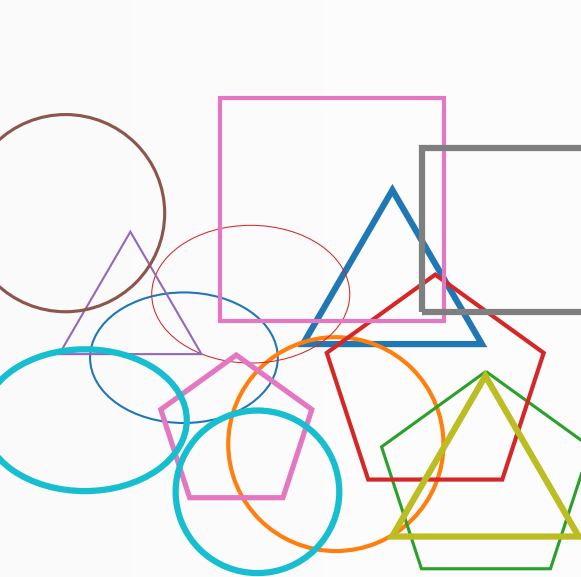[{"shape": "oval", "thickness": 1, "radius": 0.81, "center": [0.316, 0.38]}, {"shape": "triangle", "thickness": 3, "radius": 0.89, "center": [0.675, 0.492]}, {"shape": "circle", "thickness": 2, "radius": 0.93, "center": [0.578, 0.23]}, {"shape": "pentagon", "thickness": 1.5, "radius": 0.94, "center": [0.836, 0.167]}, {"shape": "pentagon", "thickness": 2, "radius": 0.98, "center": [0.749, 0.327]}, {"shape": "oval", "thickness": 0.5, "radius": 0.85, "center": [0.431, 0.49]}, {"shape": "triangle", "thickness": 1, "radius": 0.71, "center": [0.224, 0.457]}, {"shape": "circle", "thickness": 1.5, "radius": 0.85, "center": [0.113, 0.63]}, {"shape": "square", "thickness": 2, "radius": 0.97, "center": [0.571, 0.636]}, {"shape": "pentagon", "thickness": 2.5, "radius": 0.68, "center": [0.407, 0.248]}, {"shape": "square", "thickness": 3, "radius": 0.71, "center": [0.867, 0.601]}, {"shape": "triangle", "thickness": 3, "radius": 0.93, "center": [0.835, 0.163]}, {"shape": "oval", "thickness": 3, "radius": 0.88, "center": [0.146, 0.272]}, {"shape": "circle", "thickness": 3, "radius": 0.7, "center": [0.443, 0.148]}]